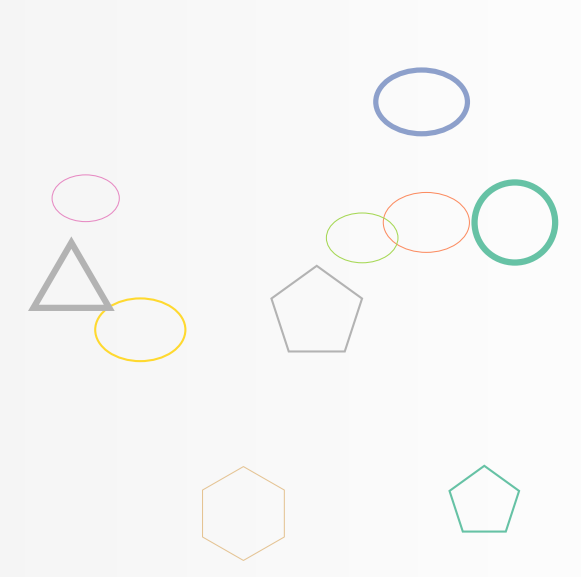[{"shape": "pentagon", "thickness": 1, "radius": 0.31, "center": [0.833, 0.13]}, {"shape": "circle", "thickness": 3, "radius": 0.35, "center": [0.886, 0.614]}, {"shape": "oval", "thickness": 0.5, "radius": 0.37, "center": [0.734, 0.614]}, {"shape": "oval", "thickness": 2.5, "radius": 0.39, "center": [0.725, 0.823]}, {"shape": "oval", "thickness": 0.5, "radius": 0.29, "center": [0.147, 0.656]}, {"shape": "oval", "thickness": 0.5, "radius": 0.31, "center": [0.623, 0.587]}, {"shape": "oval", "thickness": 1, "radius": 0.39, "center": [0.241, 0.428]}, {"shape": "hexagon", "thickness": 0.5, "radius": 0.41, "center": [0.419, 0.11]}, {"shape": "triangle", "thickness": 3, "radius": 0.38, "center": [0.123, 0.504]}, {"shape": "pentagon", "thickness": 1, "radius": 0.41, "center": [0.545, 0.457]}]